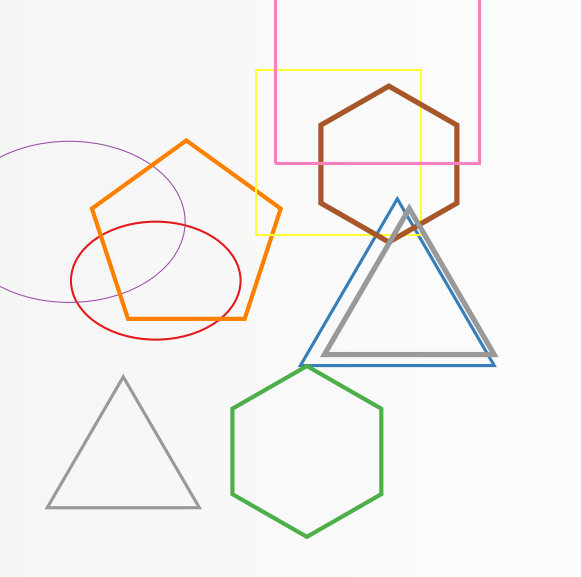[{"shape": "oval", "thickness": 1, "radius": 0.73, "center": [0.268, 0.513]}, {"shape": "triangle", "thickness": 1.5, "radius": 0.96, "center": [0.684, 0.462]}, {"shape": "hexagon", "thickness": 2, "radius": 0.74, "center": [0.528, 0.217]}, {"shape": "oval", "thickness": 0.5, "radius": 1.0, "center": [0.119, 0.615]}, {"shape": "pentagon", "thickness": 2, "radius": 0.85, "center": [0.321, 0.585]}, {"shape": "square", "thickness": 1, "radius": 0.71, "center": [0.583, 0.735]}, {"shape": "hexagon", "thickness": 2.5, "radius": 0.68, "center": [0.669, 0.715]}, {"shape": "square", "thickness": 1.5, "radius": 0.88, "center": [0.648, 0.893]}, {"shape": "triangle", "thickness": 1.5, "radius": 0.76, "center": [0.212, 0.196]}, {"shape": "triangle", "thickness": 2.5, "radius": 0.84, "center": [0.704, 0.47]}]